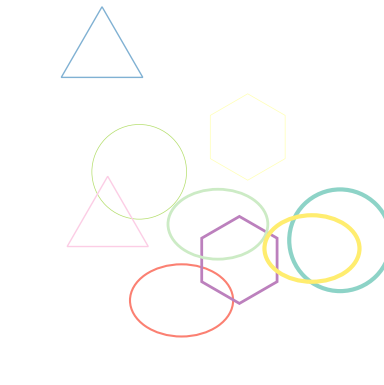[{"shape": "circle", "thickness": 3, "radius": 0.66, "center": [0.883, 0.376]}, {"shape": "hexagon", "thickness": 0.5, "radius": 0.56, "center": [0.643, 0.644]}, {"shape": "oval", "thickness": 1.5, "radius": 0.67, "center": [0.472, 0.22]}, {"shape": "triangle", "thickness": 1, "radius": 0.61, "center": [0.265, 0.86]}, {"shape": "circle", "thickness": 0.5, "radius": 0.61, "center": [0.362, 0.554]}, {"shape": "triangle", "thickness": 1, "radius": 0.61, "center": [0.28, 0.42]}, {"shape": "hexagon", "thickness": 2, "radius": 0.56, "center": [0.622, 0.325]}, {"shape": "oval", "thickness": 2, "radius": 0.65, "center": [0.566, 0.418]}, {"shape": "oval", "thickness": 3, "radius": 0.62, "center": [0.81, 0.355]}]